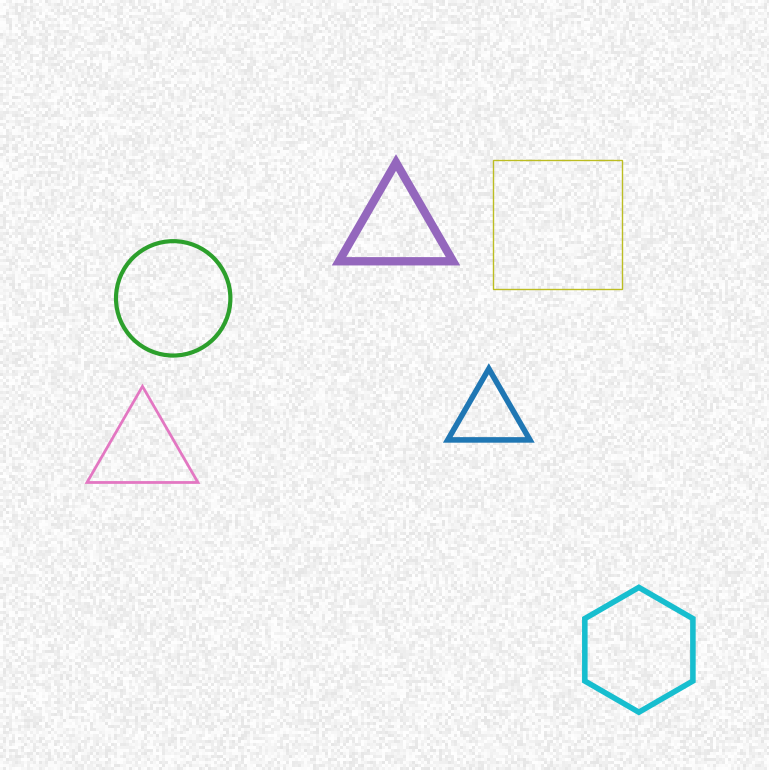[{"shape": "triangle", "thickness": 2, "radius": 0.31, "center": [0.635, 0.459]}, {"shape": "circle", "thickness": 1.5, "radius": 0.37, "center": [0.225, 0.613]}, {"shape": "triangle", "thickness": 3, "radius": 0.43, "center": [0.514, 0.703]}, {"shape": "triangle", "thickness": 1, "radius": 0.42, "center": [0.185, 0.415]}, {"shape": "square", "thickness": 0.5, "radius": 0.42, "center": [0.725, 0.708]}, {"shape": "hexagon", "thickness": 2, "radius": 0.41, "center": [0.83, 0.156]}]